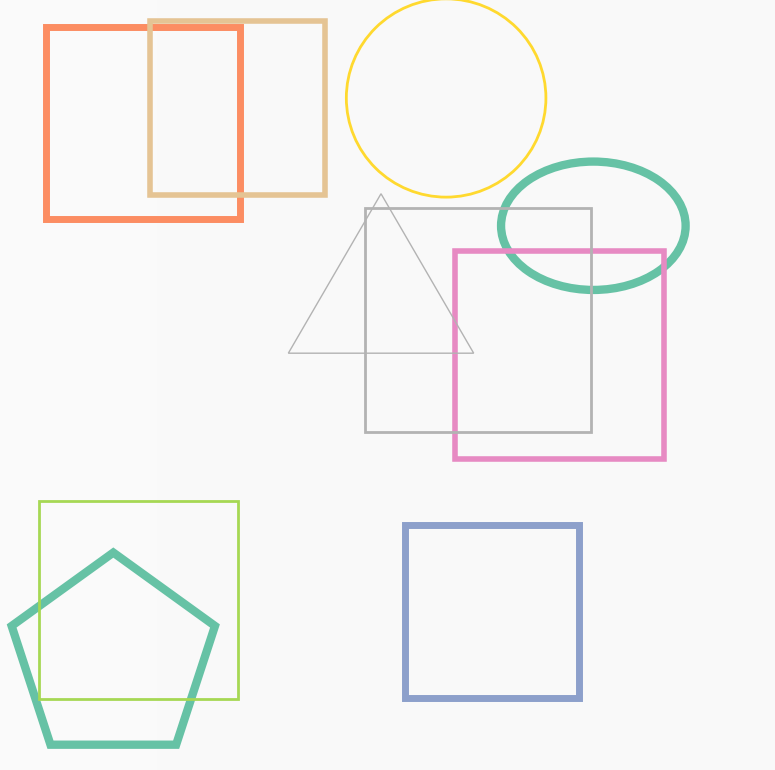[{"shape": "pentagon", "thickness": 3, "radius": 0.69, "center": [0.146, 0.144]}, {"shape": "oval", "thickness": 3, "radius": 0.6, "center": [0.766, 0.707]}, {"shape": "square", "thickness": 2.5, "radius": 0.62, "center": [0.184, 0.841]}, {"shape": "square", "thickness": 2.5, "radius": 0.56, "center": [0.635, 0.206]}, {"shape": "square", "thickness": 2, "radius": 0.67, "center": [0.722, 0.539]}, {"shape": "square", "thickness": 1, "radius": 0.64, "center": [0.179, 0.22]}, {"shape": "circle", "thickness": 1, "radius": 0.64, "center": [0.576, 0.873]}, {"shape": "square", "thickness": 2, "radius": 0.57, "center": [0.306, 0.859]}, {"shape": "triangle", "thickness": 0.5, "radius": 0.69, "center": [0.492, 0.61]}, {"shape": "square", "thickness": 1, "radius": 0.73, "center": [0.617, 0.585]}]